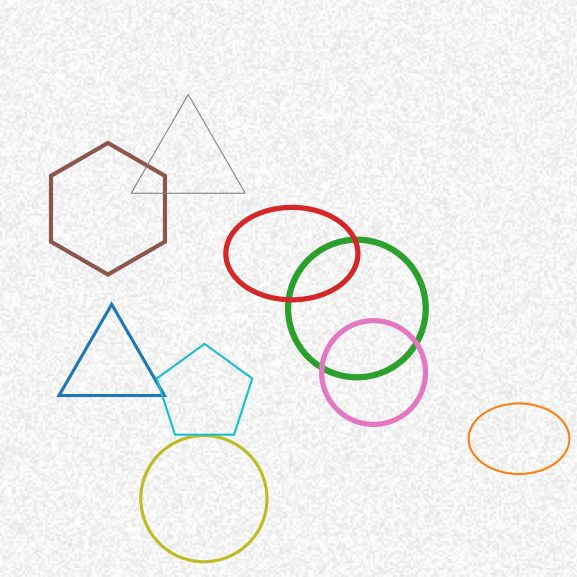[{"shape": "triangle", "thickness": 1.5, "radius": 0.53, "center": [0.193, 0.367]}, {"shape": "oval", "thickness": 1, "radius": 0.44, "center": [0.899, 0.239]}, {"shape": "circle", "thickness": 3, "radius": 0.6, "center": [0.618, 0.465]}, {"shape": "oval", "thickness": 2.5, "radius": 0.57, "center": [0.505, 0.56]}, {"shape": "hexagon", "thickness": 2, "radius": 0.57, "center": [0.187, 0.638]}, {"shape": "circle", "thickness": 2.5, "radius": 0.45, "center": [0.647, 0.354]}, {"shape": "triangle", "thickness": 0.5, "radius": 0.57, "center": [0.326, 0.722]}, {"shape": "circle", "thickness": 1.5, "radius": 0.55, "center": [0.353, 0.136]}, {"shape": "pentagon", "thickness": 1, "radius": 0.43, "center": [0.354, 0.317]}]